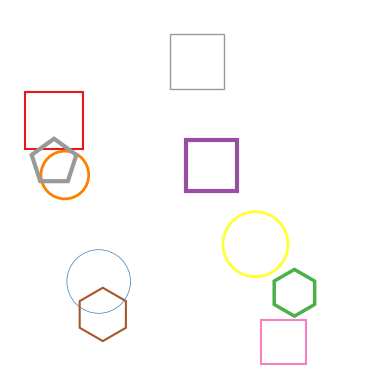[{"shape": "square", "thickness": 1.5, "radius": 0.37, "center": [0.141, 0.687]}, {"shape": "circle", "thickness": 0.5, "radius": 0.41, "center": [0.256, 0.269]}, {"shape": "hexagon", "thickness": 2.5, "radius": 0.3, "center": [0.765, 0.24]}, {"shape": "square", "thickness": 3, "radius": 0.33, "center": [0.55, 0.57]}, {"shape": "circle", "thickness": 2, "radius": 0.31, "center": [0.168, 0.545]}, {"shape": "circle", "thickness": 2, "radius": 0.42, "center": [0.664, 0.366]}, {"shape": "hexagon", "thickness": 1.5, "radius": 0.35, "center": [0.267, 0.183]}, {"shape": "square", "thickness": 1.5, "radius": 0.29, "center": [0.737, 0.112]}, {"shape": "square", "thickness": 1, "radius": 0.36, "center": [0.511, 0.841]}, {"shape": "pentagon", "thickness": 3, "radius": 0.31, "center": [0.14, 0.579]}]